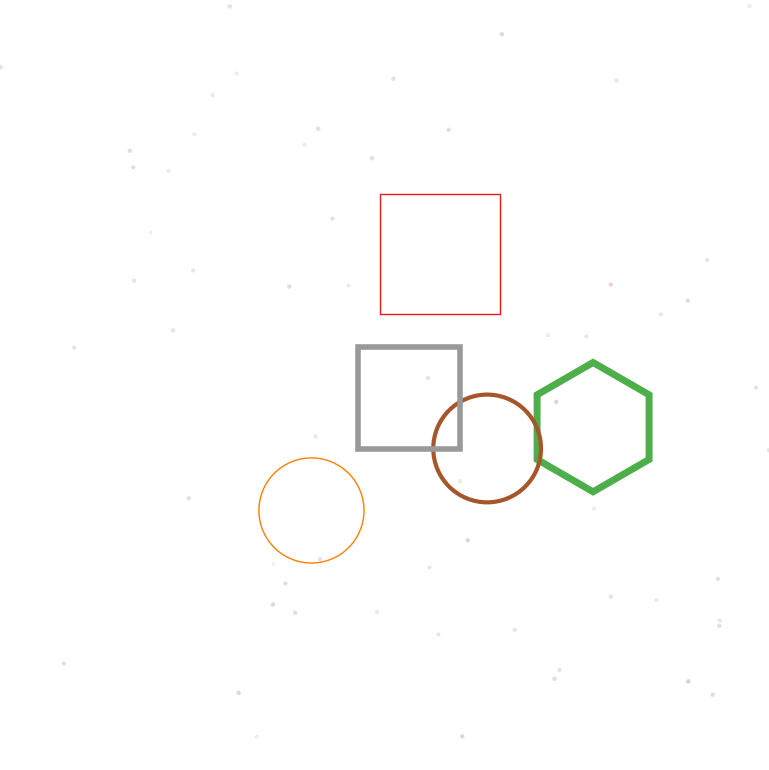[{"shape": "square", "thickness": 0.5, "radius": 0.39, "center": [0.572, 0.67]}, {"shape": "hexagon", "thickness": 2.5, "radius": 0.42, "center": [0.77, 0.445]}, {"shape": "circle", "thickness": 0.5, "radius": 0.34, "center": [0.405, 0.337]}, {"shape": "circle", "thickness": 1.5, "radius": 0.35, "center": [0.633, 0.418]}, {"shape": "square", "thickness": 2, "radius": 0.33, "center": [0.531, 0.483]}]